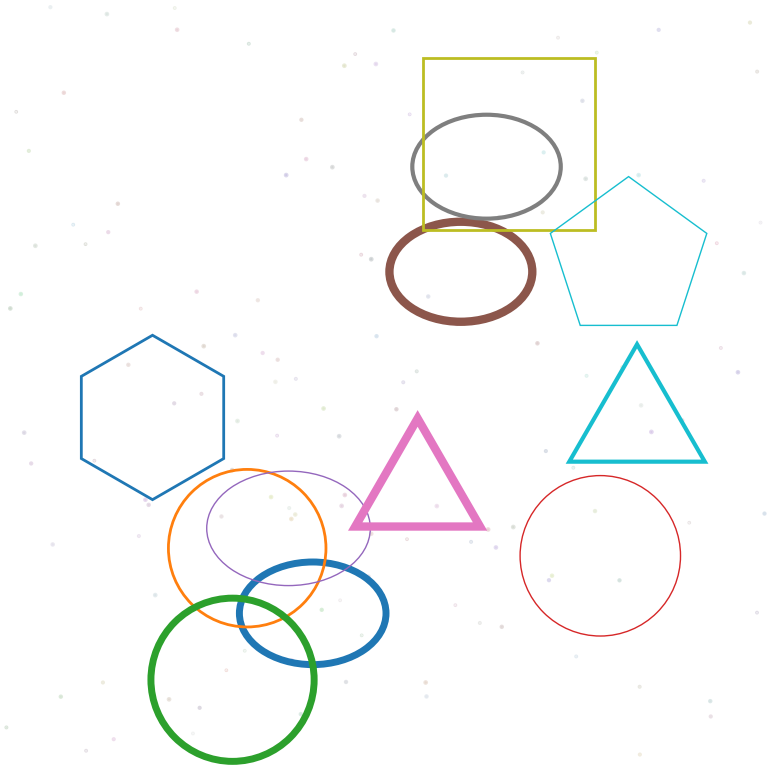[{"shape": "oval", "thickness": 2.5, "radius": 0.48, "center": [0.406, 0.203]}, {"shape": "hexagon", "thickness": 1, "radius": 0.53, "center": [0.198, 0.458]}, {"shape": "circle", "thickness": 1, "radius": 0.51, "center": [0.321, 0.288]}, {"shape": "circle", "thickness": 2.5, "radius": 0.53, "center": [0.302, 0.117]}, {"shape": "circle", "thickness": 0.5, "radius": 0.52, "center": [0.78, 0.278]}, {"shape": "oval", "thickness": 0.5, "radius": 0.53, "center": [0.375, 0.314]}, {"shape": "oval", "thickness": 3, "radius": 0.46, "center": [0.599, 0.647]}, {"shape": "triangle", "thickness": 3, "radius": 0.47, "center": [0.542, 0.363]}, {"shape": "oval", "thickness": 1.5, "radius": 0.48, "center": [0.632, 0.784]}, {"shape": "square", "thickness": 1, "radius": 0.56, "center": [0.661, 0.813]}, {"shape": "triangle", "thickness": 1.5, "radius": 0.51, "center": [0.827, 0.451]}, {"shape": "pentagon", "thickness": 0.5, "radius": 0.53, "center": [0.816, 0.664]}]